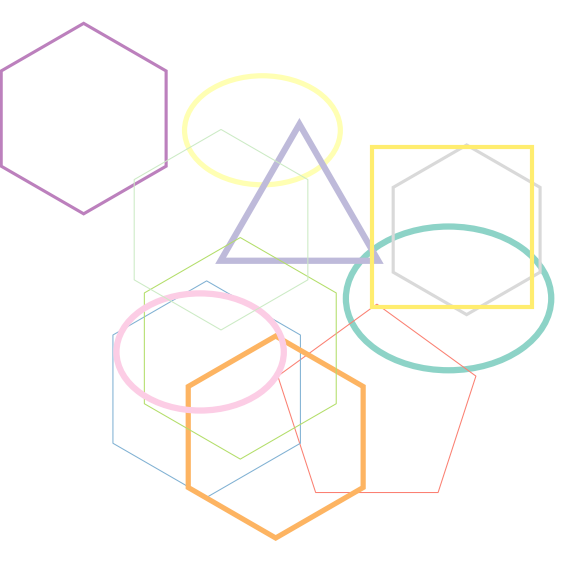[{"shape": "oval", "thickness": 3, "radius": 0.89, "center": [0.777, 0.482]}, {"shape": "oval", "thickness": 2.5, "radius": 0.67, "center": [0.454, 0.774]}, {"shape": "triangle", "thickness": 3, "radius": 0.79, "center": [0.519, 0.626]}, {"shape": "pentagon", "thickness": 0.5, "radius": 0.9, "center": [0.653, 0.292]}, {"shape": "hexagon", "thickness": 0.5, "radius": 0.94, "center": [0.358, 0.325]}, {"shape": "hexagon", "thickness": 2.5, "radius": 0.87, "center": [0.477, 0.242]}, {"shape": "hexagon", "thickness": 0.5, "radius": 0.96, "center": [0.416, 0.396]}, {"shape": "oval", "thickness": 3, "radius": 0.72, "center": [0.347, 0.39]}, {"shape": "hexagon", "thickness": 1.5, "radius": 0.73, "center": [0.808, 0.601]}, {"shape": "hexagon", "thickness": 1.5, "radius": 0.82, "center": [0.145, 0.794]}, {"shape": "hexagon", "thickness": 0.5, "radius": 0.87, "center": [0.383, 0.601]}, {"shape": "square", "thickness": 2, "radius": 0.7, "center": [0.783, 0.606]}]